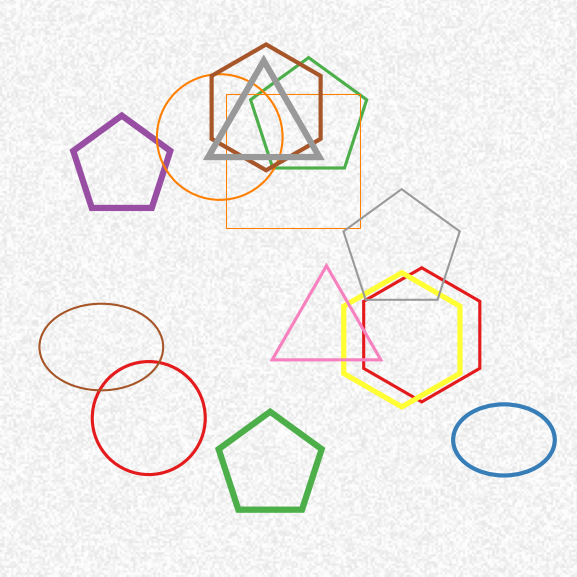[{"shape": "circle", "thickness": 1.5, "radius": 0.49, "center": [0.258, 0.275]}, {"shape": "hexagon", "thickness": 1.5, "radius": 0.58, "center": [0.73, 0.419]}, {"shape": "oval", "thickness": 2, "radius": 0.44, "center": [0.873, 0.237]}, {"shape": "pentagon", "thickness": 1.5, "radius": 0.53, "center": [0.534, 0.794]}, {"shape": "pentagon", "thickness": 3, "radius": 0.47, "center": [0.468, 0.192]}, {"shape": "pentagon", "thickness": 3, "radius": 0.44, "center": [0.211, 0.711]}, {"shape": "circle", "thickness": 1, "radius": 0.54, "center": [0.381, 0.762]}, {"shape": "square", "thickness": 0.5, "radius": 0.58, "center": [0.508, 0.72]}, {"shape": "hexagon", "thickness": 2.5, "radius": 0.58, "center": [0.696, 0.411]}, {"shape": "oval", "thickness": 1, "radius": 0.54, "center": [0.175, 0.398]}, {"shape": "hexagon", "thickness": 2, "radius": 0.54, "center": [0.461, 0.813]}, {"shape": "triangle", "thickness": 1.5, "radius": 0.54, "center": [0.565, 0.43]}, {"shape": "pentagon", "thickness": 1, "radius": 0.53, "center": [0.695, 0.566]}, {"shape": "triangle", "thickness": 3, "radius": 0.56, "center": [0.457, 0.783]}]